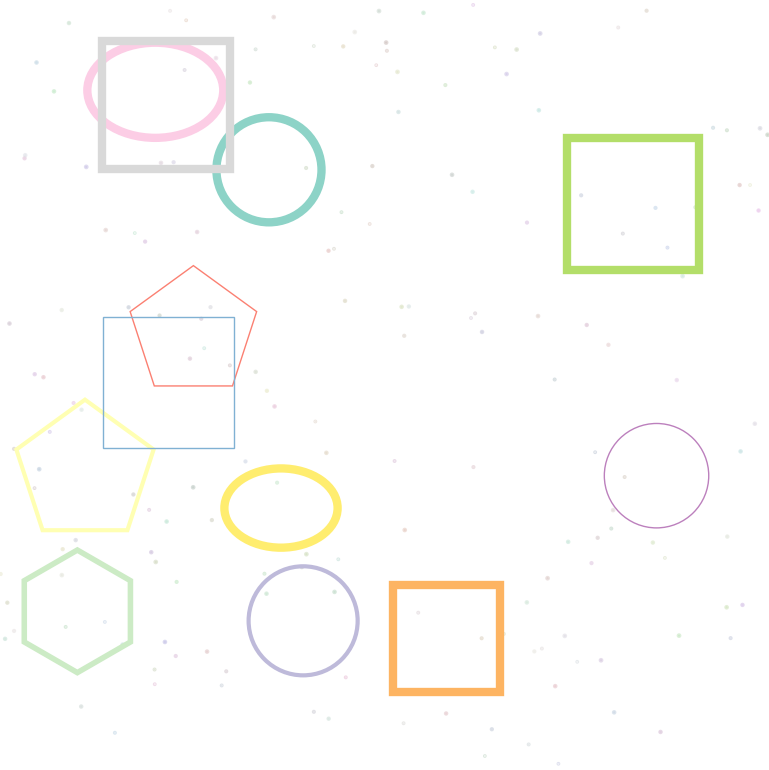[{"shape": "circle", "thickness": 3, "radius": 0.34, "center": [0.349, 0.78]}, {"shape": "pentagon", "thickness": 1.5, "radius": 0.47, "center": [0.11, 0.387]}, {"shape": "circle", "thickness": 1.5, "radius": 0.35, "center": [0.394, 0.194]}, {"shape": "pentagon", "thickness": 0.5, "radius": 0.43, "center": [0.251, 0.569]}, {"shape": "square", "thickness": 0.5, "radius": 0.43, "center": [0.219, 0.503]}, {"shape": "square", "thickness": 3, "radius": 0.35, "center": [0.58, 0.171]}, {"shape": "square", "thickness": 3, "radius": 0.43, "center": [0.822, 0.735]}, {"shape": "oval", "thickness": 3, "radius": 0.44, "center": [0.202, 0.883]}, {"shape": "square", "thickness": 3, "radius": 0.42, "center": [0.215, 0.863]}, {"shape": "circle", "thickness": 0.5, "radius": 0.34, "center": [0.853, 0.382]}, {"shape": "hexagon", "thickness": 2, "radius": 0.4, "center": [0.1, 0.206]}, {"shape": "oval", "thickness": 3, "radius": 0.37, "center": [0.365, 0.34]}]